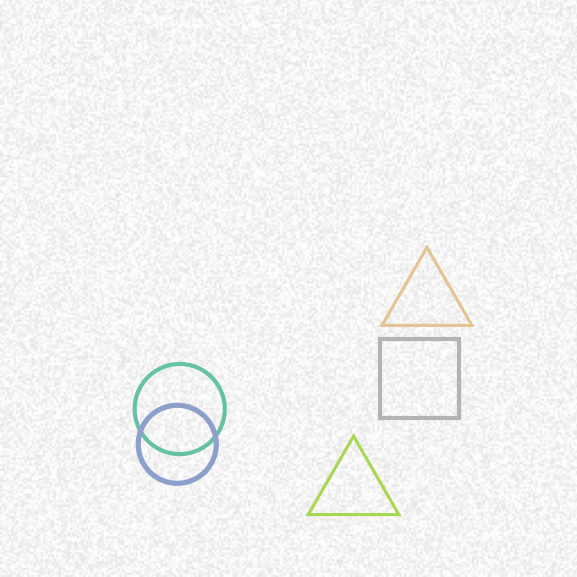[{"shape": "circle", "thickness": 2, "radius": 0.39, "center": [0.311, 0.291]}, {"shape": "circle", "thickness": 2.5, "radius": 0.34, "center": [0.307, 0.23]}, {"shape": "triangle", "thickness": 1.5, "radius": 0.45, "center": [0.612, 0.153]}, {"shape": "triangle", "thickness": 1.5, "radius": 0.45, "center": [0.739, 0.481]}, {"shape": "square", "thickness": 2, "radius": 0.34, "center": [0.727, 0.344]}]